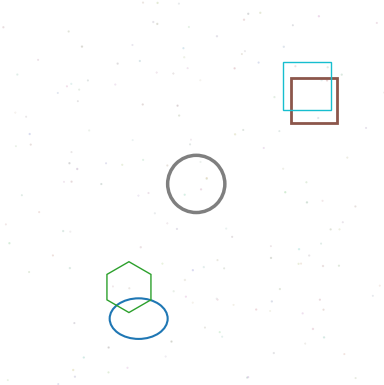[{"shape": "oval", "thickness": 1.5, "radius": 0.38, "center": [0.36, 0.172]}, {"shape": "hexagon", "thickness": 1, "radius": 0.33, "center": [0.335, 0.254]}, {"shape": "square", "thickness": 2, "radius": 0.29, "center": [0.815, 0.738]}, {"shape": "circle", "thickness": 2.5, "radius": 0.37, "center": [0.51, 0.522]}, {"shape": "square", "thickness": 1, "radius": 0.31, "center": [0.797, 0.777]}]